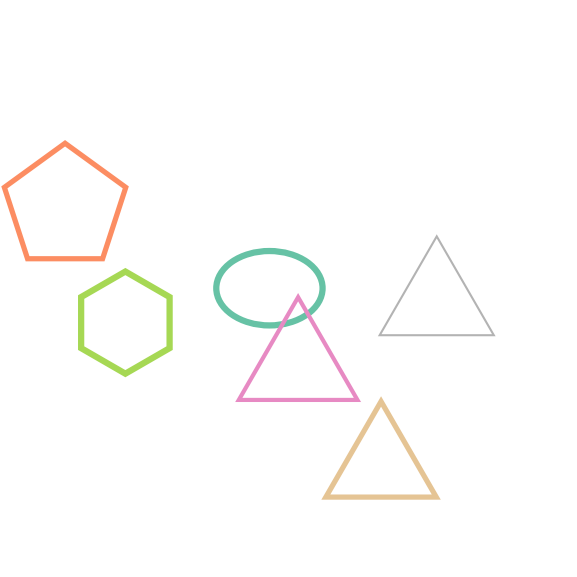[{"shape": "oval", "thickness": 3, "radius": 0.46, "center": [0.467, 0.5]}, {"shape": "pentagon", "thickness": 2.5, "radius": 0.55, "center": [0.113, 0.641]}, {"shape": "triangle", "thickness": 2, "radius": 0.59, "center": [0.516, 0.366]}, {"shape": "hexagon", "thickness": 3, "radius": 0.44, "center": [0.217, 0.441]}, {"shape": "triangle", "thickness": 2.5, "radius": 0.55, "center": [0.66, 0.194]}, {"shape": "triangle", "thickness": 1, "radius": 0.57, "center": [0.756, 0.476]}]